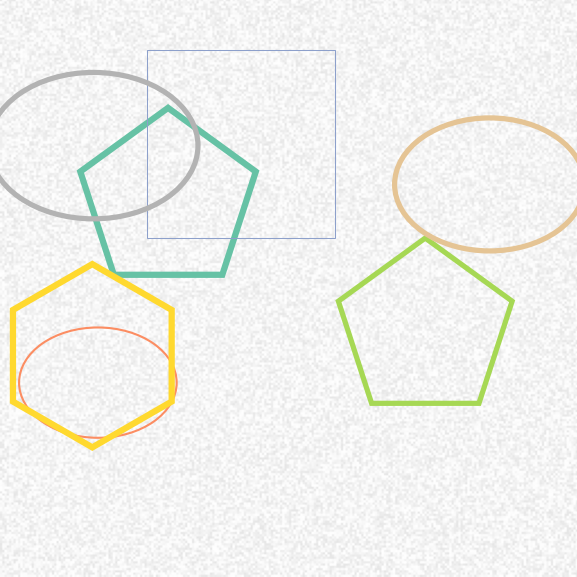[{"shape": "pentagon", "thickness": 3, "radius": 0.8, "center": [0.291, 0.653]}, {"shape": "oval", "thickness": 1, "radius": 0.68, "center": [0.169, 0.337]}, {"shape": "square", "thickness": 0.5, "radius": 0.81, "center": [0.418, 0.75]}, {"shape": "pentagon", "thickness": 2.5, "radius": 0.79, "center": [0.736, 0.429]}, {"shape": "hexagon", "thickness": 3, "radius": 0.79, "center": [0.16, 0.383]}, {"shape": "oval", "thickness": 2.5, "radius": 0.82, "center": [0.848, 0.68]}, {"shape": "oval", "thickness": 2.5, "radius": 0.91, "center": [0.162, 0.747]}]